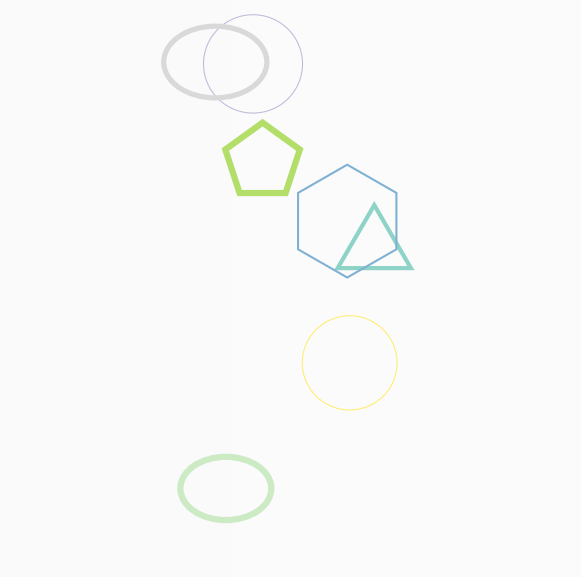[{"shape": "triangle", "thickness": 2, "radius": 0.36, "center": [0.644, 0.571]}, {"shape": "circle", "thickness": 0.5, "radius": 0.43, "center": [0.435, 0.888]}, {"shape": "hexagon", "thickness": 1, "radius": 0.49, "center": [0.597, 0.616]}, {"shape": "pentagon", "thickness": 3, "radius": 0.34, "center": [0.452, 0.719]}, {"shape": "oval", "thickness": 2.5, "radius": 0.44, "center": [0.37, 0.892]}, {"shape": "oval", "thickness": 3, "radius": 0.39, "center": [0.389, 0.153]}, {"shape": "circle", "thickness": 0.5, "radius": 0.41, "center": [0.602, 0.371]}]